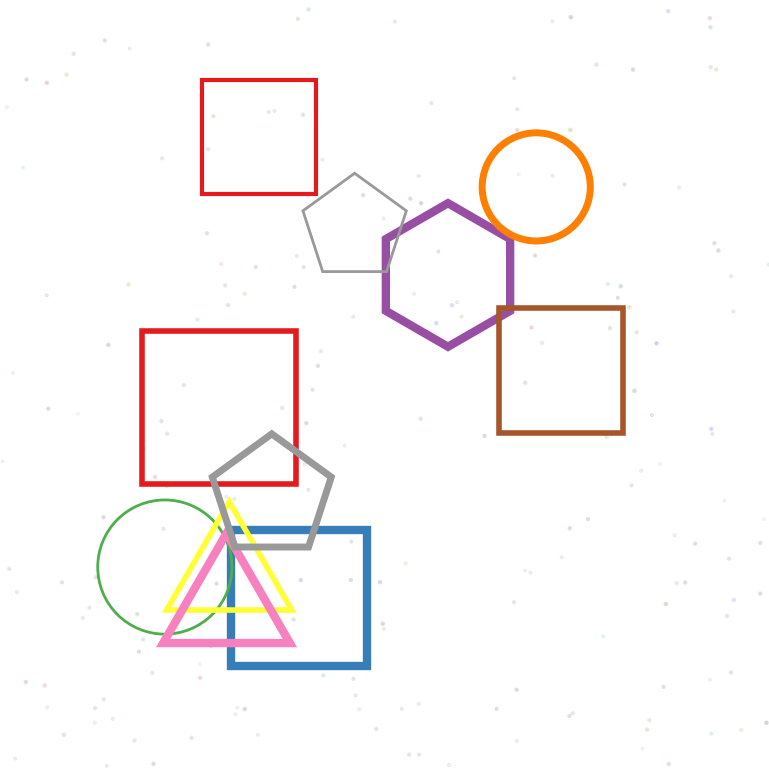[{"shape": "square", "thickness": 1.5, "radius": 0.37, "center": [0.336, 0.822]}, {"shape": "square", "thickness": 2, "radius": 0.5, "center": [0.284, 0.471]}, {"shape": "square", "thickness": 3, "radius": 0.44, "center": [0.388, 0.224]}, {"shape": "circle", "thickness": 1, "radius": 0.44, "center": [0.214, 0.264]}, {"shape": "hexagon", "thickness": 3, "radius": 0.47, "center": [0.582, 0.643]}, {"shape": "circle", "thickness": 2.5, "radius": 0.35, "center": [0.696, 0.757]}, {"shape": "triangle", "thickness": 2, "radius": 0.47, "center": [0.298, 0.255]}, {"shape": "square", "thickness": 2, "radius": 0.4, "center": [0.729, 0.519]}, {"shape": "triangle", "thickness": 3, "radius": 0.48, "center": [0.294, 0.212]}, {"shape": "pentagon", "thickness": 2.5, "radius": 0.41, "center": [0.353, 0.355]}, {"shape": "pentagon", "thickness": 1, "radius": 0.35, "center": [0.461, 0.704]}]